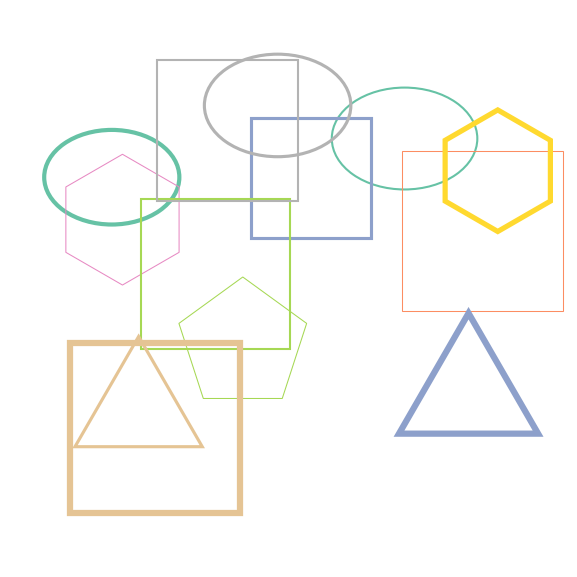[{"shape": "oval", "thickness": 1, "radius": 0.63, "center": [0.701, 0.759]}, {"shape": "oval", "thickness": 2, "radius": 0.59, "center": [0.194, 0.692]}, {"shape": "square", "thickness": 0.5, "radius": 0.7, "center": [0.835, 0.599]}, {"shape": "triangle", "thickness": 3, "radius": 0.7, "center": [0.811, 0.318]}, {"shape": "square", "thickness": 1.5, "radius": 0.52, "center": [0.538, 0.691]}, {"shape": "hexagon", "thickness": 0.5, "radius": 0.57, "center": [0.212, 0.619]}, {"shape": "square", "thickness": 1, "radius": 0.65, "center": [0.373, 0.524]}, {"shape": "pentagon", "thickness": 0.5, "radius": 0.58, "center": [0.42, 0.403]}, {"shape": "hexagon", "thickness": 2.5, "radius": 0.53, "center": [0.862, 0.704]}, {"shape": "square", "thickness": 3, "radius": 0.74, "center": [0.269, 0.257]}, {"shape": "triangle", "thickness": 1.5, "radius": 0.64, "center": [0.24, 0.289]}, {"shape": "oval", "thickness": 1.5, "radius": 0.63, "center": [0.481, 0.817]}, {"shape": "square", "thickness": 1, "radius": 0.61, "center": [0.393, 0.773]}]